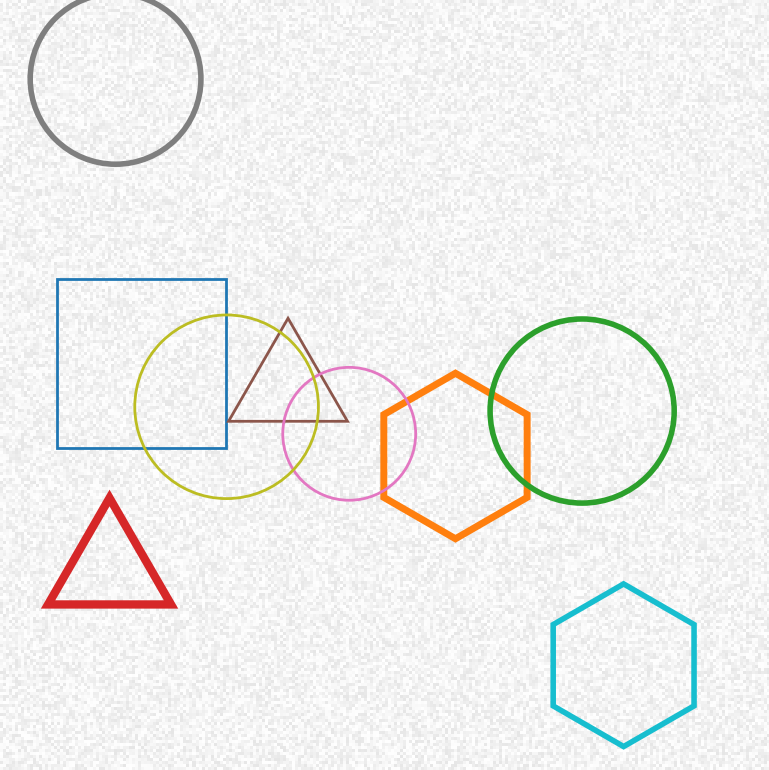[{"shape": "square", "thickness": 1, "radius": 0.55, "center": [0.183, 0.528]}, {"shape": "hexagon", "thickness": 2.5, "radius": 0.54, "center": [0.592, 0.408]}, {"shape": "circle", "thickness": 2, "radius": 0.6, "center": [0.756, 0.466]}, {"shape": "triangle", "thickness": 3, "radius": 0.46, "center": [0.142, 0.261]}, {"shape": "triangle", "thickness": 1, "radius": 0.45, "center": [0.374, 0.497]}, {"shape": "circle", "thickness": 1, "radius": 0.43, "center": [0.454, 0.437]}, {"shape": "circle", "thickness": 2, "radius": 0.55, "center": [0.15, 0.898]}, {"shape": "circle", "thickness": 1, "radius": 0.6, "center": [0.294, 0.472]}, {"shape": "hexagon", "thickness": 2, "radius": 0.53, "center": [0.81, 0.136]}]